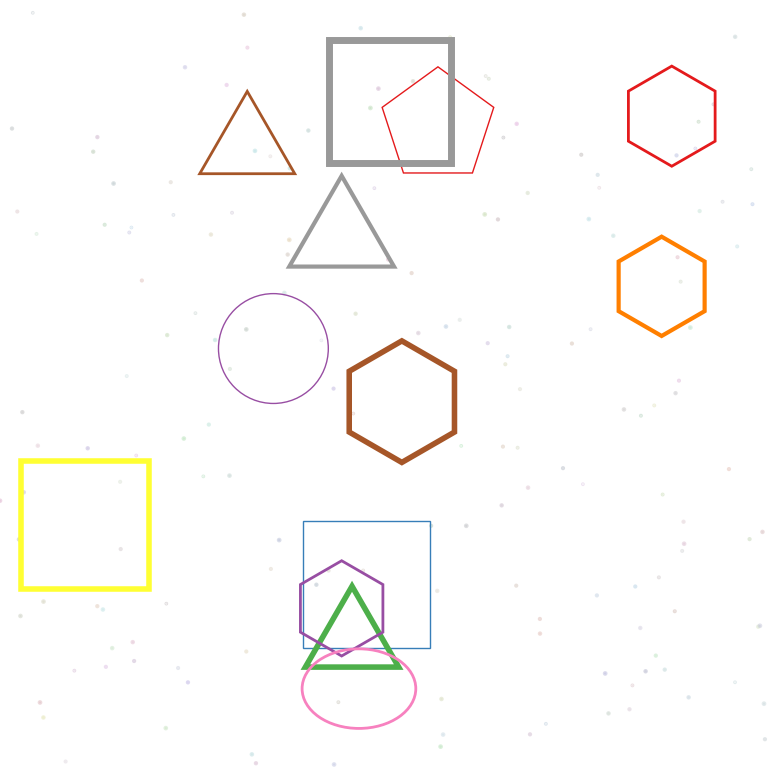[{"shape": "hexagon", "thickness": 1, "radius": 0.33, "center": [0.872, 0.849]}, {"shape": "pentagon", "thickness": 0.5, "radius": 0.38, "center": [0.569, 0.837]}, {"shape": "square", "thickness": 0.5, "radius": 0.41, "center": [0.476, 0.241]}, {"shape": "triangle", "thickness": 2, "radius": 0.35, "center": [0.457, 0.169]}, {"shape": "circle", "thickness": 0.5, "radius": 0.36, "center": [0.355, 0.547]}, {"shape": "hexagon", "thickness": 1, "radius": 0.31, "center": [0.444, 0.21]}, {"shape": "hexagon", "thickness": 1.5, "radius": 0.32, "center": [0.859, 0.628]}, {"shape": "square", "thickness": 2, "radius": 0.42, "center": [0.11, 0.318]}, {"shape": "hexagon", "thickness": 2, "radius": 0.39, "center": [0.522, 0.478]}, {"shape": "triangle", "thickness": 1, "radius": 0.36, "center": [0.321, 0.81]}, {"shape": "oval", "thickness": 1, "radius": 0.37, "center": [0.466, 0.106]}, {"shape": "triangle", "thickness": 1.5, "radius": 0.39, "center": [0.444, 0.693]}, {"shape": "square", "thickness": 2.5, "radius": 0.4, "center": [0.507, 0.868]}]